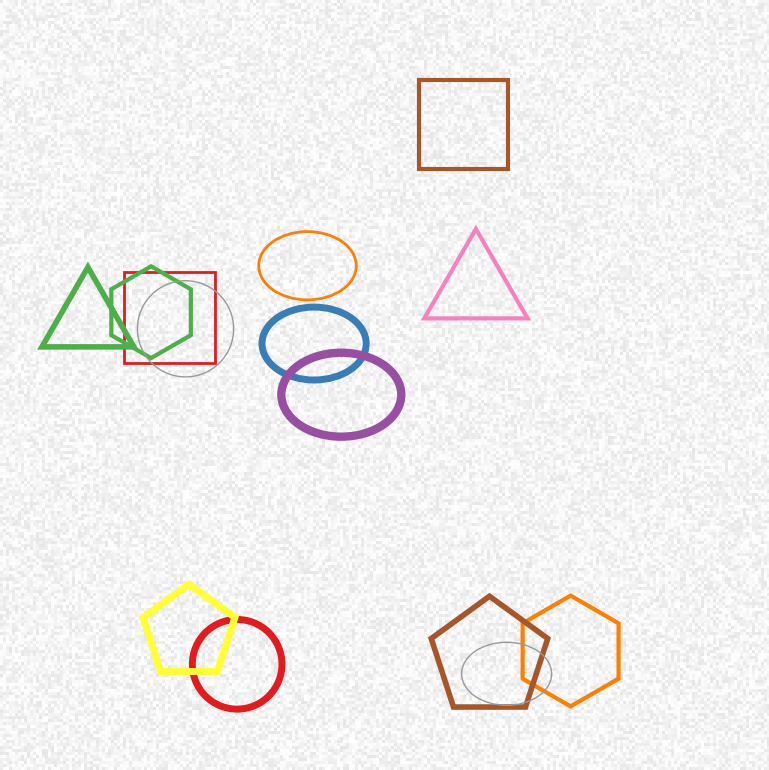[{"shape": "square", "thickness": 1, "radius": 0.3, "center": [0.22, 0.588]}, {"shape": "circle", "thickness": 2.5, "radius": 0.29, "center": [0.308, 0.137]}, {"shape": "oval", "thickness": 2.5, "radius": 0.34, "center": [0.408, 0.554]}, {"shape": "hexagon", "thickness": 1.5, "radius": 0.3, "center": [0.196, 0.595]}, {"shape": "triangle", "thickness": 2, "radius": 0.34, "center": [0.114, 0.584]}, {"shape": "oval", "thickness": 3, "radius": 0.39, "center": [0.443, 0.487]}, {"shape": "hexagon", "thickness": 1.5, "radius": 0.36, "center": [0.741, 0.155]}, {"shape": "oval", "thickness": 1, "radius": 0.32, "center": [0.399, 0.655]}, {"shape": "pentagon", "thickness": 2.5, "radius": 0.31, "center": [0.245, 0.179]}, {"shape": "square", "thickness": 1.5, "radius": 0.29, "center": [0.602, 0.838]}, {"shape": "pentagon", "thickness": 2, "radius": 0.4, "center": [0.636, 0.146]}, {"shape": "triangle", "thickness": 1.5, "radius": 0.39, "center": [0.618, 0.625]}, {"shape": "oval", "thickness": 0.5, "radius": 0.29, "center": [0.658, 0.125]}, {"shape": "circle", "thickness": 0.5, "radius": 0.31, "center": [0.241, 0.573]}]